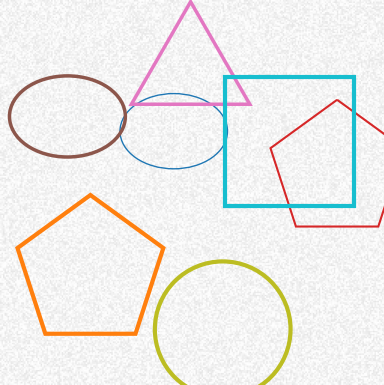[{"shape": "oval", "thickness": 1, "radius": 0.7, "center": [0.451, 0.659]}, {"shape": "pentagon", "thickness": 3, "radius": 1.0, "center": [0.235, 0.294]}, {"shape": "pentagon", "thickness": 1.5, "radius": 0.91, "center": [0.876, 0.559]}, {"shape": "oval", "thickness": 2.5, "radius": 0.75, "center": [0.175, 0.698]}, {"shape": "triangle", "thickness": 2.5, "radius": 0.89, "center": [0.495, 0.818]}, {"shape": "circle", "thickness": 3, "radius": 0.88, "center": [0.578, 0.145]}, {"shape": "square", "thickness": 3, "radius": 0.83, "center": [0.752, 0.633]}]